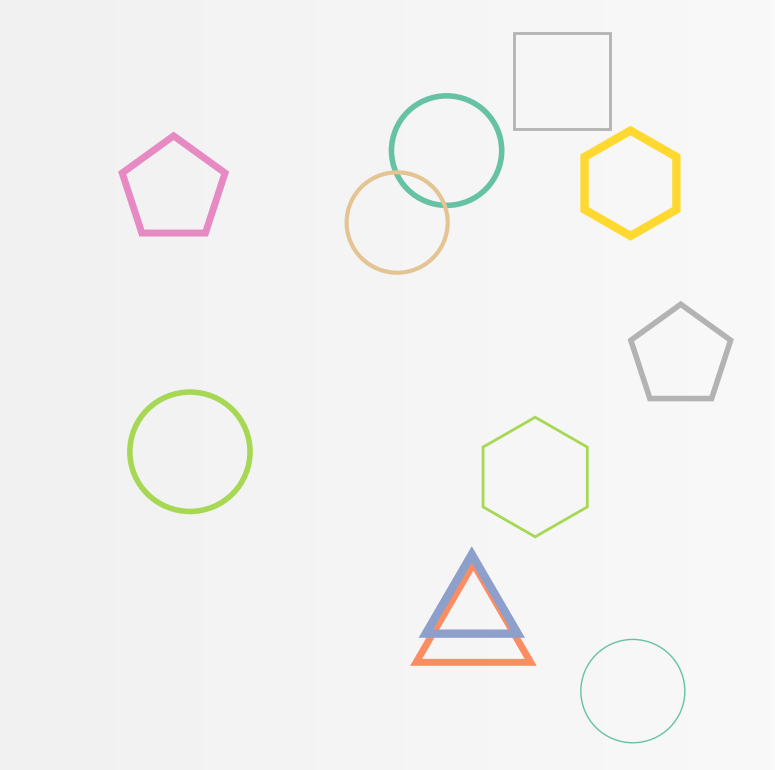[{"shape": "circle", "thickness": 0.5, "radius": 0.34, "center": [0.817, 0.102]}, {"shape": "circle", "thickness": 2, "radius": 0.36, "center": [0.576, 0.804]}, {"shape": "triangle", "thickness": 2.5, "radius": 0.43, "center": [0.611, 0.182]}, {"shape": "triangle", "thickness": 3, "radius": 0.34, "center": [0.609, 0.211]}, {"shape": "pentagon", "thickness": 2.5, "radius": 0.35, "center": [0.224, 0.754]}, {"shape": "hexagon", "thickness": 1, "radius": 0.39, "center": [0.691, 0.381]}, {"shape": "circle", "thickness": 2, "radius": 0.39, "center": [0.245, 0.413]}, {"shape": "hexagon", "thickness": 3, "radius": 0.34, "center": [0.814, 0.762]}, {"shape": "circle", "thickness": 1.5, "radius": 0.33, "center": [0.512, 0.711]}, {"shape": "pentagon", "thickness": 2, "radius": 0.34, "center": [0.878, 0.537]}, {"shape": "square", "thickness": 1, "radius": 0.31, "center": [0.725, 0.895]}]